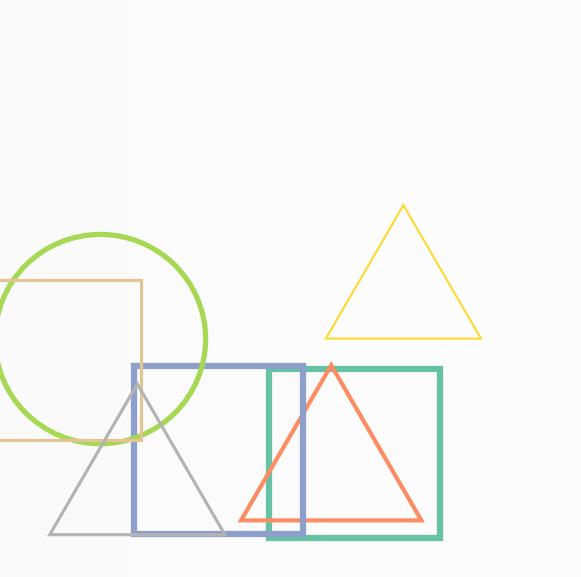[{"shape": "square", "thickness": 3, "radius": 0.73, "center": [0.609, 0.214]}, {"shape": "triangle", "thickness": 2, "radius": 0.9, "center": [0.57, 0.188]}, {"shape": "square", "thickness": 3, "radius": 0.73, "center": [0.375, 0.22]}, {"shape": "circle", "thickness": 2.5, "radius": 0.91, "center": [0.173, 0.412]}, {"shape": "triangle", "thickness": 1, "radius": 0.77, "center": [0.694, 0.49]}, {"shape": "square", "thickness": 1.5, "radius": 0.69, "center": [0.104, 0.375]}, {"shape": "triangle", "thickness": 1.5, "radius": 0.87, "center": [0.236, 0.16]}]